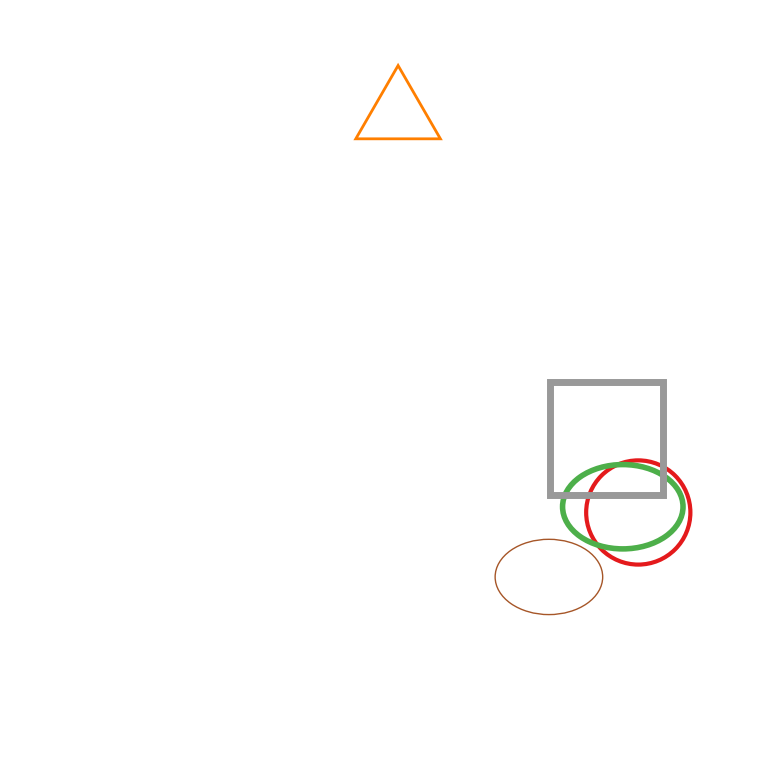[{"shape": "circle", "thickness": 1.5, "radius": 0.34, "center": [0.829, 0.334]}, {"shape": "oval", "thickness": 2, "radius": 0.39, "center": [0.809, 0.342]}, {"shape": "triangle", "thickness": 1, "radius": 0.32, "center": [0.517, 0.851]}, {"shape": "oval", "thickness": 0.5, "radius": 0.35, "center": [0.713, 0.251]}, {"shape": "square", "thickness": 2.5, "radius": 0.37, "center": [0.787, 0.431]}]